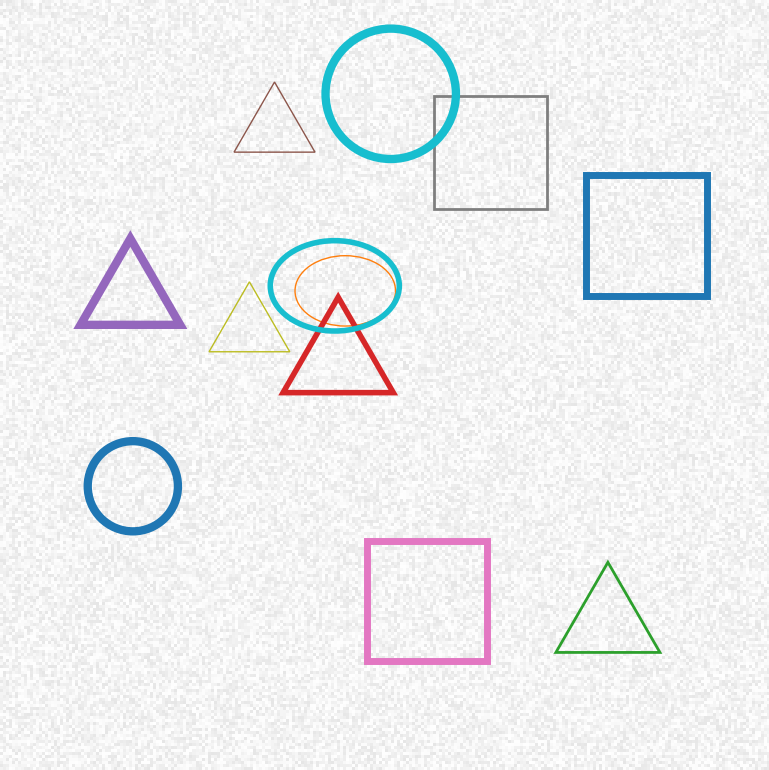[{"shape": "square", "thickness": 2.5, "radius": 0.39, "center": [0.84, 0.694]}, {"shape": "circle", "thickness": 3, "radius": 0.29, "center": [0.173, 0.369]}, {"shape": "oval", "thickness": 0.5, "radius": 0.33, "center": [0.448, 0.622]}, {"shape": "triangle", "thickness": 1, "radius": 0.39, "center": [0.789, 0.192]}, {"shape": "triangle", "thickness": 2, "radius": 0.41, "center": [0.439, 0.531]}, {"shape": "triangle", "thickness": 3, "radius": 0.37, "center": [0.169, 0.615]}, {"shape": "triangle", "thickness": 0.5, "radius": 0.3, "center": [0.357, 0.833]}, {"shape": "square", "thickness": 2.5, "radius": 0.39, "center": [0.555, 0.219]}, {"shape": "square", "thickness": 1, "radius": 0.37, "center": [0.637, 0.802]}, {"shape": "triangle", "thickness": 0.5, "radius": 0.3, "center": [0.324, 0.573]}, {"shape": "oval", "thickness": 2, "radius": 0.42, "center": [0.435, 0.629]}, {"shape": "circle", "thickness": 3, "radius": 0.42, "center": [0.507, 0.878]}]